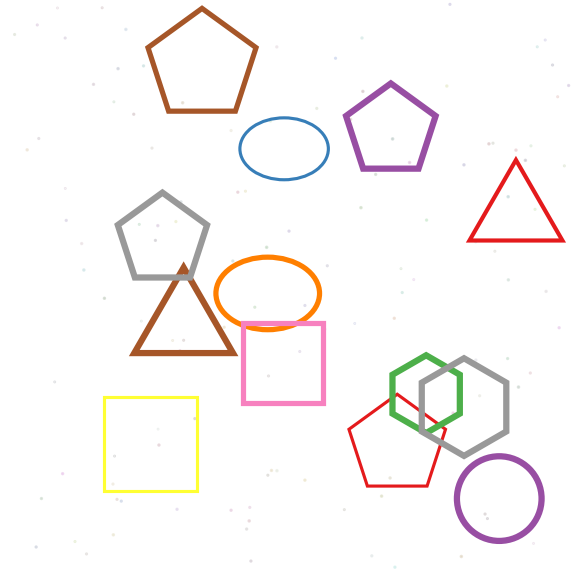[{"shape": "triangle", "thickness": 2, "radius": 0.46, "center": [0.893, 0.629]}, {"shape": "pentagon", "thickness": 1.5, "radius": 0.44, "center": [0.688, 0.229]}, {"shape": "oval", "thickness": 1.5, "radius": 0.38, "center": [0.492, 0.741]}, {"shape": "hexagon", "thickness": 3, "radius": 0.34, "center": [0.738, 0.317]}, {"shape": "circle", "thickness": 3, "radius": 0.37, "center": [0.865, 0.136]}, {"shape": "pentagon", "thickness": 3, "radius": 0.41, "center": [0.677, 0.773]}, {"shape": "oval", "thickness": 2.5, "radius": 0.45, "center": [0.464, 0.491]}, {"shape": "square", "thickness": 1.5, "radius": 0.41, "center": [0.261, 0.23]}, {"shape": "pentagon", "thickness": 2.5, "radius": 0.49, "center": [0.35, 0.886]}, {"shape": "triangle", "thickness": 3, "radius": 0.49, "center": [0.318, 0.437]}, {"shape": "square", "thickness": 2.5, "radius": 0.34, "center": [0.49, 0.37]}, {"shape": "pentagon", "thickness": 3, "radius": 0.41, "center": [0.281, 0.584]}, {"shape": "hexagon", "thickness": 3, "radius": 0.42, "center": [0.804, 0.294]}]